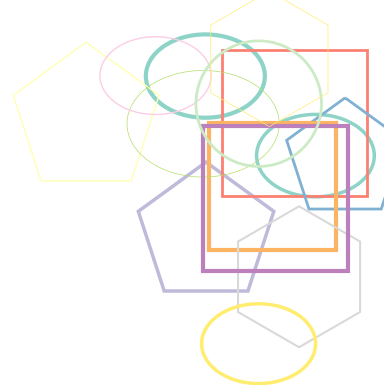[{"shape": "oval", "thickness": 2.5, "radius": 0.76, "center": [0.819, 0.596]}, {"shape": "oval", "thickness": 3, "radius": 0.77, "center": [0.533, 0.802]}, {"shape": "pentagon", "thickness": 1, "radius": 1.0, "center": [0.224, 0.691]}, {"shape": "pentagon", "thickness": 2.5, "radius": 0.93, "center": [0.535, 0.394]}, {"shape": "square", "thickness": 2, "radius": 0.94, "center": [0.765, 0.68]}, {"shape": "pentagon", "thickness": 2, "radius": 0.8, "center": [0.896, 0.586]}, {"shape": "square", "thickness": 3, "radius": 0.83, "center": [0.707, 0.515]}, {"shape": "oval", "thickness": 0.5, "radius": 0.99, "center": [0.528, 0.679]}, {"shape": "oval", "thickness": 1, "radius": 0.72, "center": [0.404, 0.804]}, {"shape": "hexagon", "thickness": 1.5, "radius": 0.91, "center": [0.777, 0.281]}, {"shape": "square", "thickness": 3, "radius": 0.94, "center": [0.716, 0.484]}, {"shape": "circle", "thickness": 2, "radius": 0.82, "center": [0.672, 0.731]}, {"shape": "oval", "thickness": 2.5, "radius": 0.74, "center": [0.672, 0.107]}, {"shape": "hexagon", "thickness": 0.5, "radius": 0.88, "center": [0.7, 0.847]}]